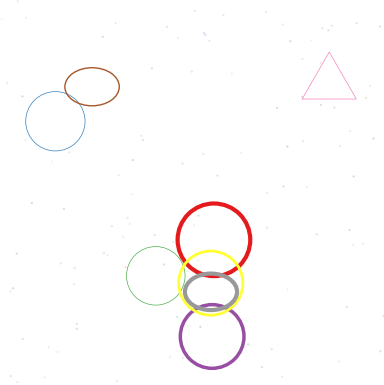[{"shape": "circle", "thickness": 3, "radius": 0.47, "center": [0.556, 0.377]}, {"shape": "circle", "thickness": 0.5, "radius": 0.39, "center": [0.144, 0.685]}, {"shape": "circle", "thickness": 0.5, "radius": 0.38, "center": [0.405, 0.284]}, {"shape": "circle", "thickness": 2.5, "radius": 0.41, "center": [0.551, 0.126]}, {"shape": "circle", "thickness": 2, "radius": 0.42, "center": [0.547, 0.265]}, {"shape": "oval", "thickness": 1, "radius": 0.35, "center": [0.239, 0.775]}, {"shape": "triangle", "thickness": 0.5, "radius": 0.41, "center": [0.855, 0.783]}, {"shape": "oval", "thickness": 3, "radius": 0.34, "center": [0.548, 0.242]}]